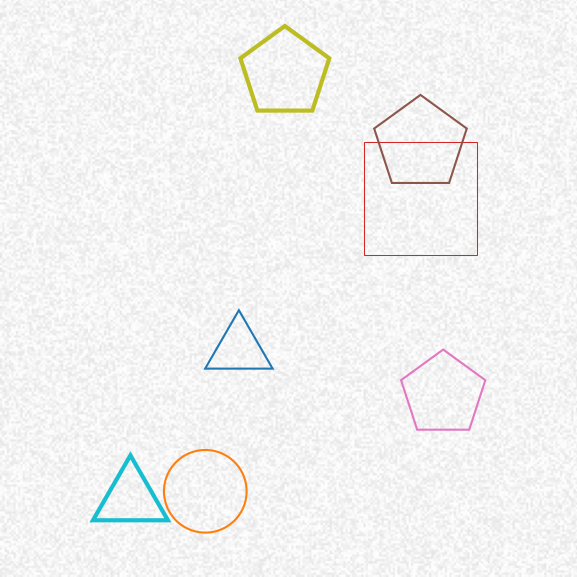[{"shape": "triangle", "thickness": 1, "radius": 0.34, "center": [0.414, 0.395]}, {"shape": "circle", "thickness": 1, "radius": 0.36, "center": [0.355, 0.148]}, {"shape": "square", "thickness": 0.5, "radius": 0.49, "center": [0.727, 0.656]}, {"shape": "pentagon", "thickness": 1, "radius": 0.42, "center": [0.728, 0.751]}, {"shape": "pentagon", "thickness": 1, "radius": 0.38, "center": [0.767, 0.317]}, {"shape": "pentagon", "thickness": 2, "radius": 0.4, "center": [0.493, 0.873]}, {"shape": "triangle", "thickness": 2, "radius": 0.37, "center": [0.226, 0.136]}]